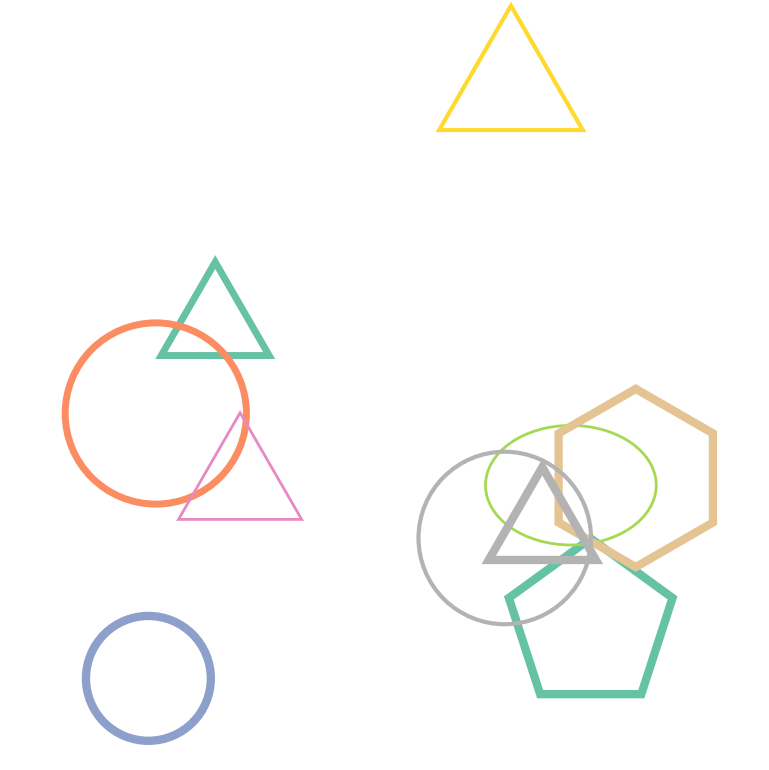[{"shape": "pentagon", "thickness": 3, "radius": 0.56, "center": [0.767, 0.189]}, {"shape": "triangle", "thickness": 2.5, "radius": 0.4, "center": [0.279, 0.579]}, {"shape": "circle", "thickness": 2.5, "radius": 0.59, "center": [0.202, 0.463]}, {"shape": "circle", "thickness": 3, "radius": 0.41, "center": [0.193, 0.119]}, {"shape": "triangle", "thickness": 1, "radius": 0.46, "center": [0.312, 0.372]}, {"shape": "oval", "thickness": 1, "radius": 0.55, "center": [0.741, 0.37]}, {"shape": "triangle", "thickness": 1.5, "radius": 0.54, "center": [0.664, 0.885]}, {"shape": "hexagon", "thickness": 3, "radius": 0.58, "center": [0.826, 0.379]}, {"shape": "circle", "thickness": 1.5, "radius": 0.56, "center": [0.656, 0.301]}, {"shape": "triangle", "thickness": 3, "radius": 0.4, "center": [0.704, 0.313]}]